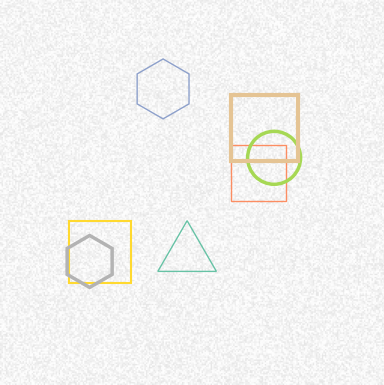[{"shape": "triangle", "thickness": 1, "radius": 0.44, "center": [0.486, 0.339]}, {"shape": "square", "thickness": 1, "radius": 0.36, "center": [0.672, 0.55]}, {"shape": "hexagon", "thickness": 1, "radius": 0.39, "center": [0.424, 0.769]}, {"shape": "circle", "thickness": 2.5, "radius": 0.34, "center": [0.712, 0.59]}, {"shape": "square", "thickness": 1.5, "radius": 0.4, "center": [0.259, 0.345]}, {"shape": "square", "thickness": 3, "radius": 0.43, "center": [0.687, 0.668]}, {"shape": "hexagon", "thickness": 2.5, "radius": 0.34, "center": [0.233, 0.321]}]